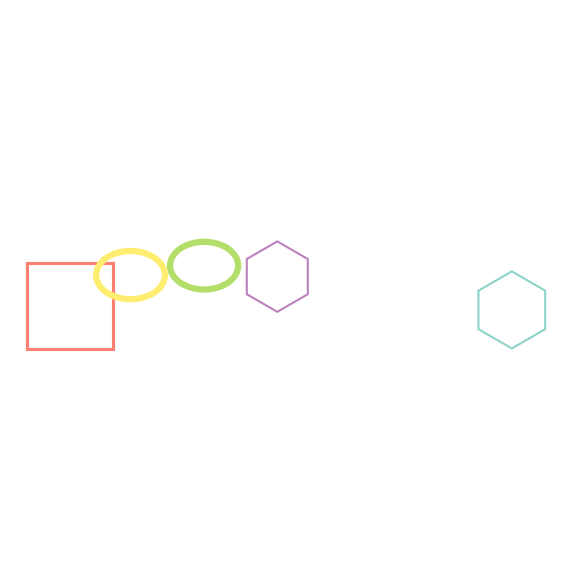[{"shape": "hexagon", "thickness": 1, "radius": 0.33, "center": [0.886, 0.462]}, {"shape": "square", "thickness": 1.5, "radius": 0.37, "center": [0.121, 0.469]}, {"shape": "oval", "thickness": 3, "radius": 0.29, "center": [0.353, 0.539]}, {"shape": "hexagon", "thickness": 1, "radius": 0.3, "center": [0.48, 0.52]}, {"shape": "oval", "thickness": 3, "radius": 0.3, "center": [0.226, 0.523]}]